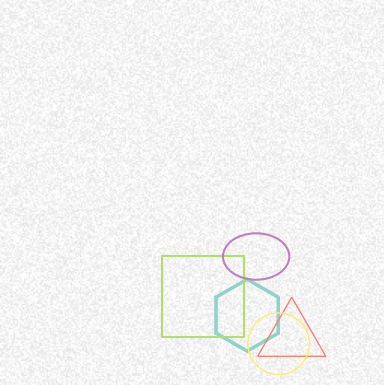[{"shape": "hexagon", "thickness": 2.5, "radius": 0.47, "center": [0.642, 0.181]}, {"shape": "triangle", "thickness": 1, "radius": 0.51, "center": [0.758, 0.126]}, {"shape": "square", "thickness": 1.5, "radius": 0.53, "center": [0.527, 0.23]}, {"shape": "oval", "thickness": 1.5, "radius": 0.43, "center": [0.665, 0.334]}, {"shape": "circle", "thickness": 1, "radius": 0.4, "center": [0.724, 0.107]}]